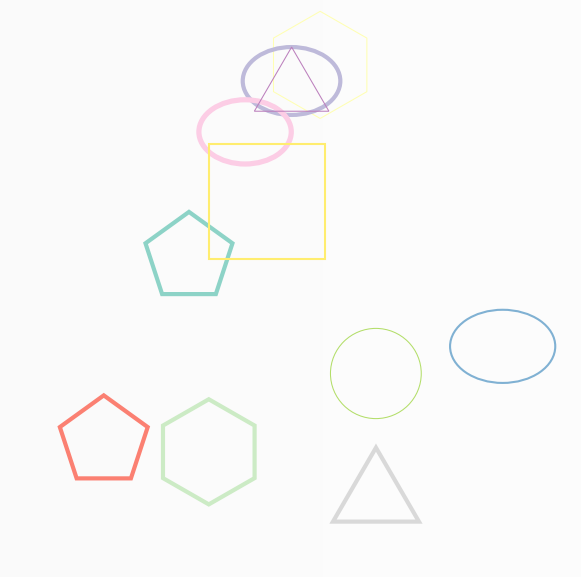[{"shape": "pentagon", "thickness": 2, "radius": 0.39, "center": [0.325, 0.554]}, {"shape": "hexagon", "thickness": 0.5, "radius": 0.46, "center": [0.551, 0.887]}, {"shape": "oval", "thickness": 2, "radius": 0.42, "center": [0.502, 0.859]}, {"shape": "pentagon", "thickness": 2, "radius": 0.4, "center": [0.179, 0.235]}, {"shape": "oval", "thickness": 1, "radius": 0.45, "center": [0.865, 0.399]}, {"shape": "circle", "thickness": 0.5, "radius": 0.39, "center": [0.647, 0.352]}, {"shape": "oval", "thickness": 2.5, "radius": 0.4, "center": [0.422, 0.771]}, {"shape": "triangle", "thickness": 2, "radius": 0.43, "center": [0.647, 0.139]}, {"shape": "triangle", "thickness": 0.5, "radius": 0.37, "center": [0.502, 0.844]}, {"shape": "hexagon", "thickness": 2, "radius": 0.45, "center": [0.359, 0.217]}, {"shape": "square", "thickness": 1, "radius": 0.5, "center": [0.46, 0.65]}]